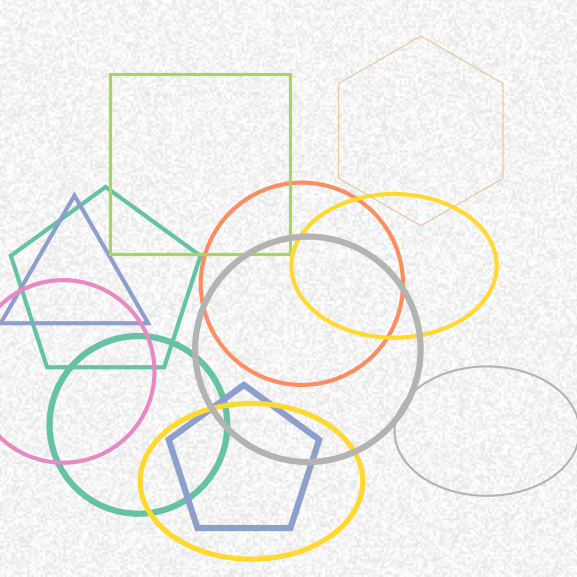[{"shape": "pentagon", "thickness": 2, "radius": 0.86, "center": [0.183, 0.503]}, {"shape": "circle", "thickness": 3, "radius": 0.77, "center": [0.24, 0.263]}, {"shape": "circle", "thickness": 2, "radius": 0.88, "center": [0.523, 0.508]}, {"shape": "triangle", "thickness": 2, "radius": 0.74, "center": [0.129, 0.513]}, {"shape": "pentagon", "thickness": 3, "radius": 0.68, "center": [0.422, 0.196]}, {"shape": "circle", "thickness": 2, "radius": 0.79, "center": [0.109, 0.356]}, {"shape": "square", "thickness": 1.5, "radius": 0.78, "center": [0.347, 0.715]}, {"shape": "oval", "thickness": 2.5, "radius": 0.96, "center": [0.435, 0.166]}, {"shape": "oval", "thickness": 2, "radius": 0.89, "center": [0.682, 0.539]}, {"shape": "hexagon", "thickness": 0.5, "radius": 0.82, "center": [0.729, 0.772]}, {"shape": "oval", "thickness": 1, "radius": 0.8, "center": [0.843, 0.253]}, {"shape": "circle", "thickness": 3, "radius": 0.98, "center": [0.533, 0.394]}]